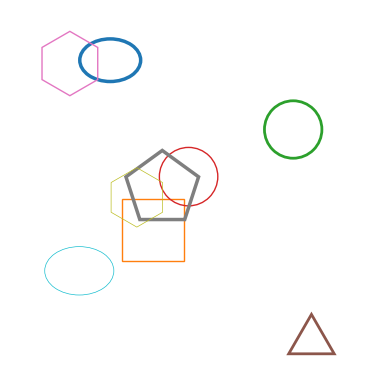[{"shape": "oval", "thickness": 2.5, "radius": 0.4, "center": [0.286, 0.844]}, {"shape": "square", "thickness": 1, "radius": 0.4, "center": [0.396, 0.402]}, {"shape": "circle", "thickness": 2, "radius": 0.37, "center": [0.761, 0.664]}, {"shape": "circle", "thickness": 1, "radius": 0.38, "center": [0.49, 0.541]}, {"shape": "triangle", "thickness": 2, "radius": 0.34, "center": [0.809, 0.115]}, {"shape": "hexagon", "thickness": 1, "radius": 0.42, "center": [0.181, 0.835]}, {"shape": "pentagon", "thickness": 2.5, "radius": 0.5, "center": [0.421, 0.51]}, {"shape": "hexagon", "thickness": 0.5, "radius": 0.39, "center": [0.355, 0.487]}, {"shape": "oval", "thickness": 0.5, "radius": 0.45, "center": [0.206, 0.297]}]